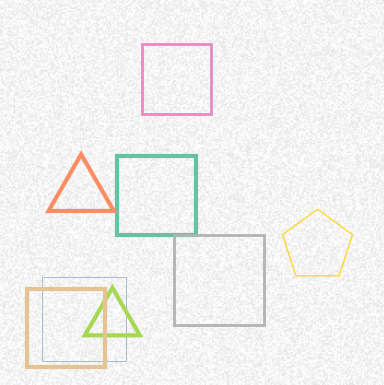[{"shape": "square", "thickness": 3, "radius": 0.51, "center": [0.406, 0.491]}, {"shape": "triangle", "thickness": 3, "radius": 0.49, "center": [0.211, 0.501]}, {"shape": "square", "thickness": 0.5, "radius": 0.55, "center": [0.218, 0.172]}, {"shape": "square", "thickness": 2, "radius": 0.45, "center": [0.458, 0.795]}, {"shape": "triangle", "thickness": 3, "radius": 0.41, "center": [0.292, 0.17]}, {"shape": "pentagon", "thickness": 1, "radius": 0.48, "center": [0.825, 0.361]}, {"shape": "square", "thickness": 3, "radius": 0.51, "center": [0.171, 0.147]}, {"shape": "square", "thickness": 2, "radius": 0.59, "center": [0.568, 0.272]}]